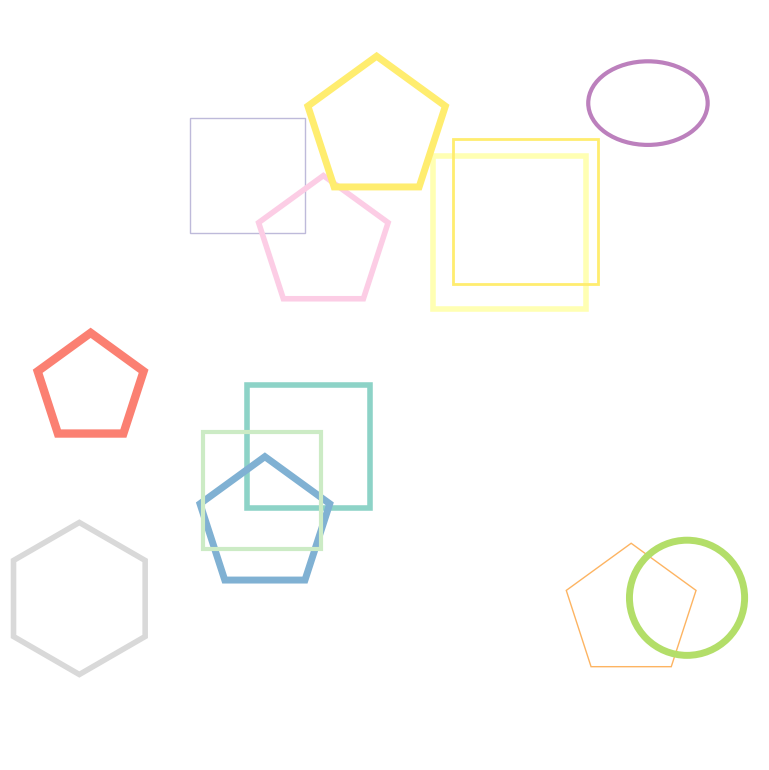[{"shape": "square", "thickness": 2, "radius": 0.4, "center": [0.4, 0.42]}, {"shape": "square", "thickness": 2, "radius": 0.5, "center": [0.662, 0.698]}, {"shape": "square", "thickness": 0.5, "radius": 0.37, "center": [0.321, 0.772]}, {"shape": "pentagon", "thickness": 3, "radius": 0.36, "center": [0.118, 0.495]}, {"shape": "pentagon", "thickness": 2.5, "radius": 0.44, "center": [0.344, 0.318]}, {"shape": "pentagon", "thickness": 0.5, "radius": 0.44, "center": [0.82, 0.206]}, {"shape": "circle", "thickness": 2.5, "radius": 0.37, "center": [0.892, 0.224]}, {"shape": "pentagon", "thickness": 2, "radius": 0.44, "center": [0.42, 0.684]}, {"shape": "hexagon", "thickness": 2, "radius": 0.49, "center": [0.103, 0.223]}, {"shape": "oval", "thickness": 1.5, "radius": 0.39, "center": [0.841, 0.866]}, {"shape": "square", "thickness": 1.5, "radius": 0.38, "center": [0.34, 0.363]}, {"shape": "pentagon", "thickness": 2.5, "radius": 0.47, "center": [0.489, 0.833]}, {"shape": "square", "thickness": 1, "radius": 0.47, "center": [0.683, 0.725]}]